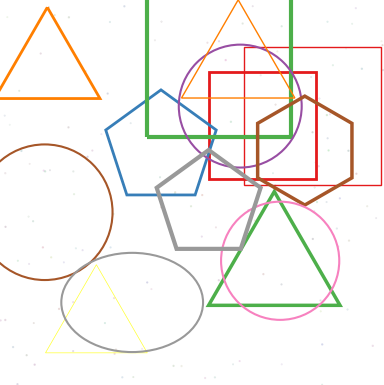[{"shape": "square", "thickness": 2, "radius": 0.7, "center": [0.683, 0.673]}, {"shape": "square", "thickness": 1, "radius": 0.89, "center": [0.811, 0.699]}, {"shape": "pentagon", "thickness": 2, "radius": 0.75, "center": [0.418, 0.616]}, {"shape": "triangle", "thickness": 2.5, "radius": 0.99, "center": [0.712, 0.305]}, {"shape": "square", "thickness": 3, "radius": 0.93, "center": [0.57, 0.832]}, {"shape": "circle", "thickness": 1.5, "radius": 0.8, "center": [0.624, 0.724]}, {"shape": "triangle", "thickness": 1, "radius": 0.85, "center": [0.619, 0.83]}, {"shape": "triangle", "thickness": 2, "radius": 0.79, "center": [0.123, 0.823]}, {"shape": "triangle", "thickness": 0.5, "radius": 0.76, "center": [0.25, 0.16]}, {"shape": "circle", "thickness": 1.5, "radius": 0.88, "center": [0.116, 0.449]}, {"shape": "hexagon", "thickness": 2.5, "radius": 0.71, "center": [0.792, 0.609]}, {"shape": "circle", "thickness": 1.5, "radius": 0.77, "center": [0.728, 0.323]}, {"shape": "oval", "thickness": 1.5, "radius": 0.92, "center": [0.343, 0.214]}, {"shape": "pentagon", "thickness": 3, "radius": 0.71, "center": [0.542, 0.468]}]